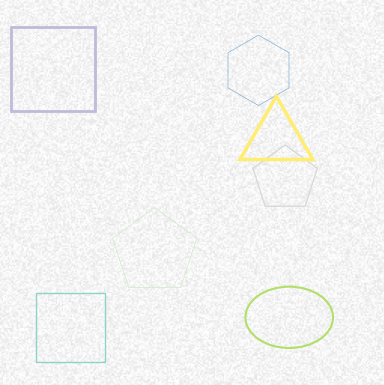[{"shape": "square", "thickness": 1, "radius": 0.45, "center": [0.184, 0.15]}, {"shape": "square", "thickness": 2, "radius": 0.55, "center": [0.137, 0.822]}, {"shape": "hexagon", "thickness": 0.5, "radius": 0.46, "center": [0.671, 0.817]}, {"shape": "oval", "thickness": 1.5, "radius": 0.57, "center": [0.751, 0.176]}, {"shape": "pentagon", "thickness": 1, "radius": 0.44, "center": [0.741, 0.535]}, {"shape": "pentagon", "thickness": 0.5, "radius": 0.57, "center": [0.402, 0.346]}, {"shape": "triangle", "thickness": 2.5, "radius": 0.55, "center": [0.718, 0.64]}]